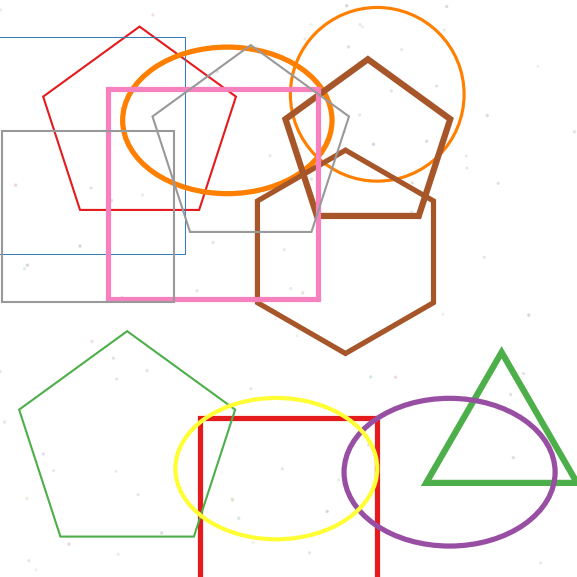[{"shape": "square", "thickness": 2.5, "radius": 0.77, "center": [0.5, 0.122]}, {"shape": "pentagon", "thickness": 1, "radius": 0.88, "center": [0.242, 0.778]}, {"shape": "square", "thickness": 0.5, "radius": 0.94, "center": [0.134, 0.747]}, {"shape": "triangle", "thickness": 3, "radius": 0.75, "center": [0.869, 0.238]}, {"shape": "pentagon", "thickness": 1, "radius": 0.98, "center": [0.22, 0.229]}, {"shape": "oval", "thickness": 2.5, "radius": 0.91, "center": [0.778, 0.181]}, {"shape": "circle", "thickness": 1.5, "radius": 0.75, "center": [0.653, 0.836]}, {"shape": "oval", "thickness": 2.5, "radius": 0.91, "center": [0.394, 0.791]}, {"shape": "oval", "thickness": 2, "radius": 0.87, "center": [0.478, 0.188]}, {"shape": "hexagon", "thickness": 2.5, "radius": 0.88, "center": [0.598, 0.563]}, {"shape": "pentagon", "thickness": 3, "radius": 0.75, "center": [0.637, 0.747]}, {"shape": "square", "thickness": 2.5, "radius": 0.91, "center": [0.369, 0.663]}, {"shape": "pentagon", "thickness": 1, "radius": 0.89, "center": [0.434, 0.742]}, {"shape": "square", "thickness": 1, "radius": 0.74, "center": [0.152, 0.625]}]